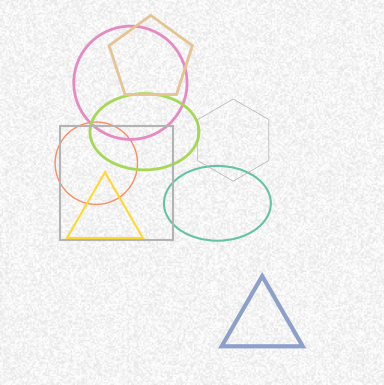[{"shape": "oval", "thickness": 1.5, "radius": 0.69, "center": [0.565, 0.472]}, {"shape": "circle", "thickness": 1, "radius": 0.53, "center": [0.25, 0.576]}, {"shape": "triangle", "thickness": 3, "radius": 0.61, "center": [0.681, 0.161]}, {"shape": "circle", "thickness": 2, "radius": 0.74, "center": [0.339, 0.785]}, {"shape": "oval", "thickness": 2, "radius": 0.71, "center": [0.375, 0.658]}, {"shape": "triangle", "thickness": 1.5, "radius": 0.57, "center": [0.273, 0.439]}, {"shape": "pentagon", "thickness": 2, "radius": 0.57, "center": [0.392, 0.846]}, {"shape": "hexagon", "thickness": 0.5, "radius": 0.53, "center": [0.606, 0.636]}, {"shape": "square", "thickness": 1.5, "radius": 0.74, "center": [0.303, 0.524]}]